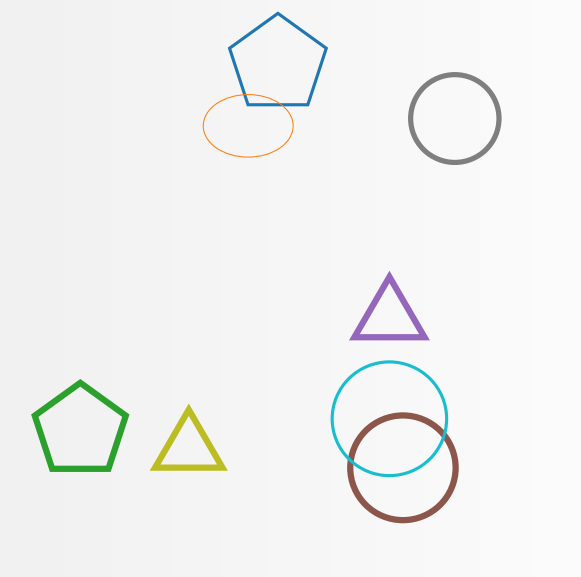[{"shape": "pentagon", "thickness": 1.5, "radius": 0.44, "center": [0.478, 0.889]}, {"shape": "oval", "thickness": 0.5, "radius": 0.39, "center": [0.427, 0.781]}, {"shape": "pentagon", "thickness": 3, "radius": 0.41, "center": [0.138, 0.254]}, {"shape": "triangle", "thickness": 3, "radius": 0.35, "center": [0.67, 0.45]}, {"shape": "circle", "thickness": 3, "radius": 0.45, "center": [0.693, 0.189]}, {"shape": "circle", "thickness": 2.5, "radius": 0.38, "center": [0.782, 0.794]}, {"shape": "triangle", "thickness": 3, "radius": 0.33, "center": [0.325, 0.223]}, {"shape": "circle", "thickness": 1.5, "radius": 0.49, "center": [0.67, 0.274]}]